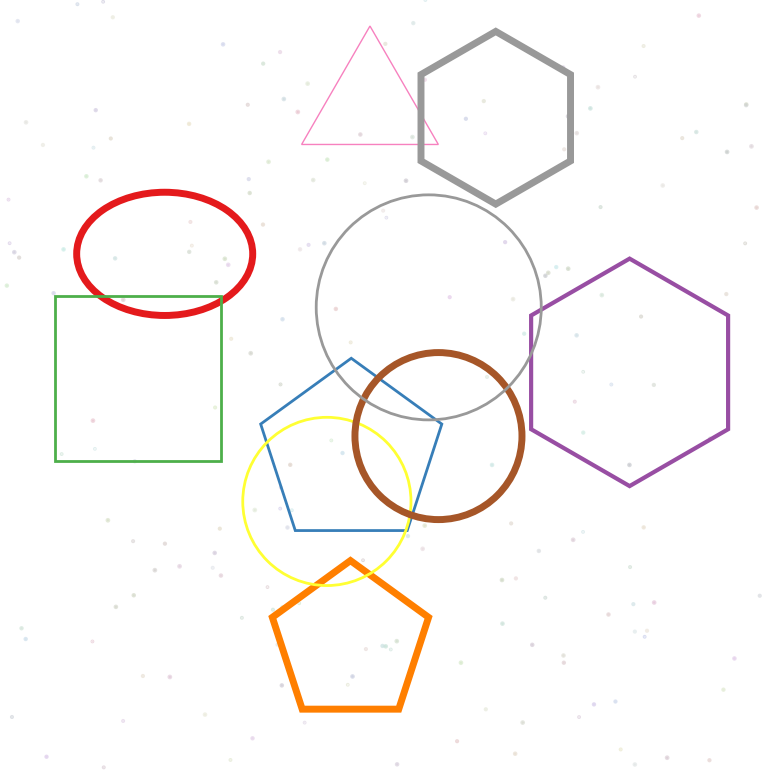[{"shape": "oval", "thickness": 2.5, "radius": 0.57, "center": [0.214, 0.67]}, {"shape": "pentagon", "thickness": 1, "radius": 0.62, "center": [0.456, 0.411]}, {"shape": "square", "thickness": 1, "radius": 0.54, "center": [0.179, 0.509]}, {"shape": "hexagon", "thickness": 1.5, "radius": 0.74, "center": [0.818, 0.516]}, {"shape": "pentagon", "thickness": 2.5, "radius": 0.53, "center": [0.455, 0.165]}, {"shape": "circle", "thickness": 1, "radius": 0.55, "center": [0.425, 0.349]}, {"shape": "circle", "thickness": 2.5, "radius": 0.54, "center": [0.569, 0.434]}, {"shape": "triangle", "thickness": 0.5, "radius": 0.51, "center": [0.48, 0.864]}, {"shape": "hexagon", "thickness": 2.5, "radius": 0.56, "center": [0.644, 0.847]}, {"shape": "circle", "thickness": 1, "radius": 0.73, "center": [0.557, 0.601]}]